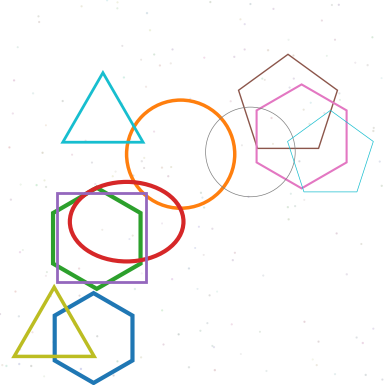[{"shape": "hexagon", "thickness": 3, "radius": 0.58, "center": [0.243, 0.122]}, {"shape": "circle", "thickness": 2.5, "radius": 0.7, "center": [0.469, 0.6]}, {"shape": "hexagon", "thickness": 3, "radius": 0.66, "center": [0.251, 0.381]}, {"shape": "oval", "thickness": 3, "radius": 0.74, "center": [0.329, 0.424]}, {"shape": "square", "thickness": 2, "radius": 0.58, "center": [0.265, 0.383]}, {"shape": "pentagon", "thickness": 1, "radius": 0.68, "center": [0.748, 0.724]}, {"shape": "hexagon", "thickness": 1.5, "radius": 0.67, "center": [0.783, 0.646]}, {"shape": "circle", "thickness": 0.5, "radius": 0.58, "center": [0.65, 0.605]}, {"shape": "triangle", "thickness": 2.5, "radius": 0.6, "center": [0.141, 0.134]}, {"shape": "triangle", "thickness": 2, "radius": 0.6, "center": [0.267, 0.691]}, {"shape": "pentagon", "thickness": 0.5, "radius": 0.59, "center": [0.858, 0.596]}]